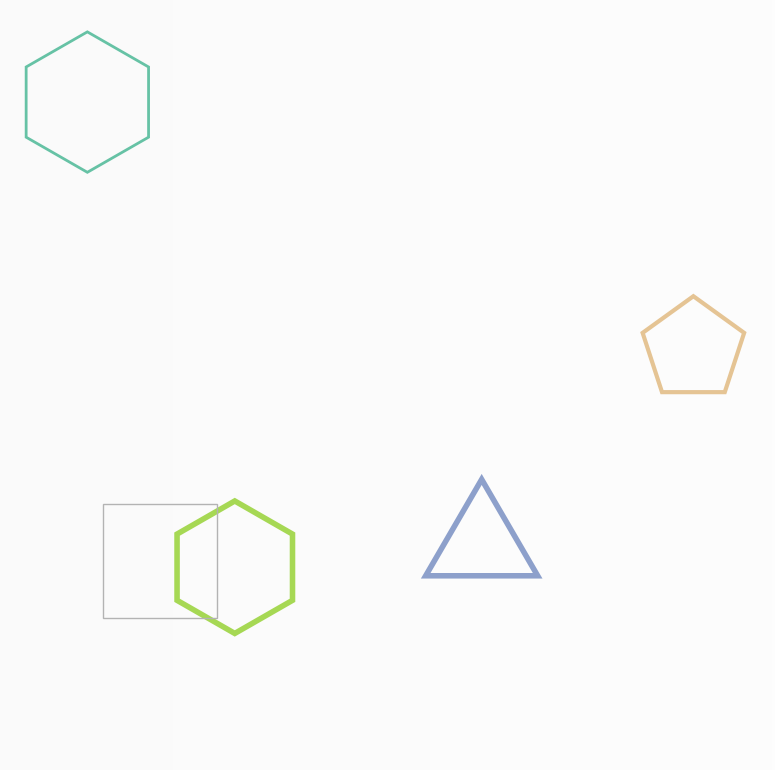[{"shape": "hexagon", "thickness": 1, "radius": 0.46, "center": [0.113, 0.867]}, {"shape": "triangle", "thickness": 2, "radius": 0.42, "center": [0.622, 0.294]}, {"shape": "hexagon", "thickness": 2, "radius": 0.43, "center": [0.303, 0.263]}, {"shape": "pentagon", "thickness": 1.5, "radius": 0.34, "center": [0.895, 0.546]}, {"shape": "square", "thickness": 0.5, "radius": 0.37, "center": [0.207, 0.271]}]